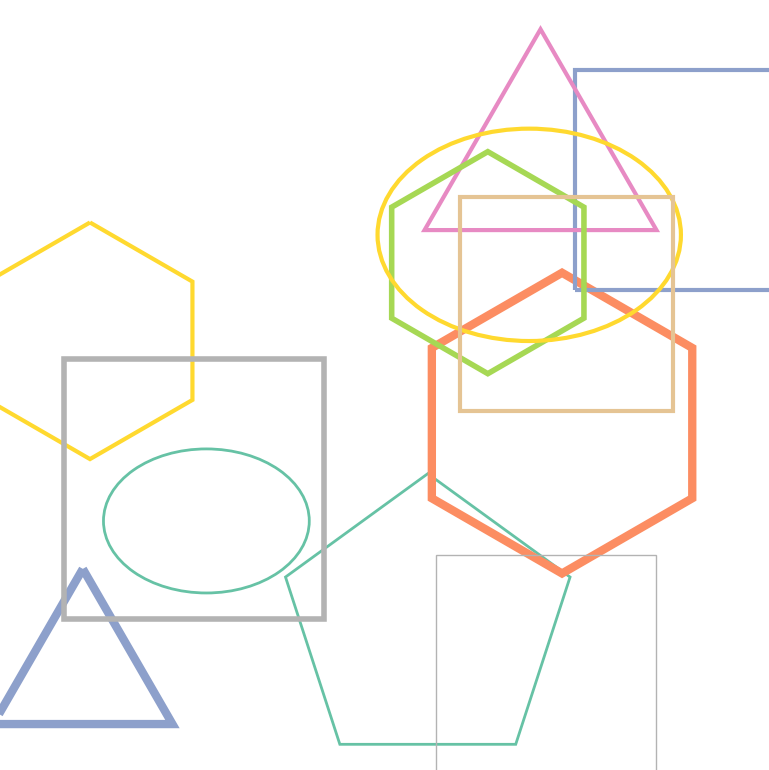[{"shape": "pentagon", "thickness": 1, "radius": 0.97, "center": [0.556, 0.191]}, {"shape": "oval", "thickness": 1, "radius": 0.67, "center": [0.268, 0.323]}, {"shape": "hexagon", "thickness": 3, "radius": 0.98, "center": [0.73, 0.451]}, {"shape": "square", "thickness": 1.5, "radius": 0.71, "center": [0.89, 0.766]}, {"shape": "triangle", "thickness": 3, "radius": 0.67, "center": [0.108, 0.127]}, {"shape": "triangle", "thickness": 1.5, "radius": 0.87, "center": [0.702, 0.788]}, {"shape": "hexagon", "thickness": 2, "radius": 0.72, "center": [0.634, 0.659]}, {"shape": "hexagon", "thickness": 1.5, "radius": 0.77, "center": [0.117, 0.557]}, {"shape": "oval", "thickness": 1.5, "radius": 0.99, "center": [0.687, 0.695]}, {"shape": "square", "thickness": 1.5, "radius": 0.69, "center": [0.736, 0.606]}, {"shape": "square", "thickness": 0.5, "radius": 0.72, "center": [0.71, 0.136]}, {"shape": "square", "thickness": 2, "radius": 0.85, "center": [0.252, 0.365]}]